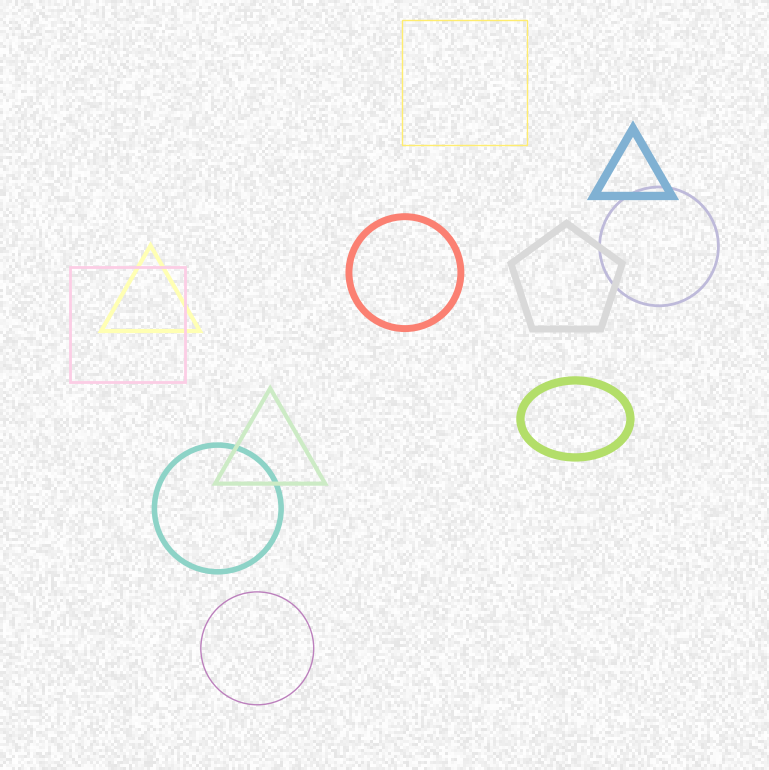[{"shape": "circle", "thickness": 2, "radius": 0.41, "center": [0.283, 0.34]}, {"shape": "triangle", "thickness": 1.5, "radius": 0.37, "center": [0.195, 0.607]}, {"shape": "circle", "thickness": 1, "radius": 0.39, "center": [0.856, 0.68]}, {"shape": "circle", "thickness": 2.5, "radius": 0.36, "center": [0.526, 0.646]}, {"shape": "triangle", "thickness": 3, "radius": 0.29, "center": [0.822, 0.775]}, {"shape": "oval", "thickness": 3, "radius": 0.36, "center": [0.747, 0.456]}, {"shape": "square", "thickness": 1, "radius": 0.37, "center": [0.166, 0.579]}, {"shape": "pentagon", "thickness": 2.5, "radius": 0.38, "center": [0.736, 0.634]}, {"shape": "circle", "thickness": 0.5, "radius": 0.37, "center": [0.334, 0.158]}, {"shape": "triangle", "thickness": 1.5, "radius": 0.41, "center": [0.351, 0.413]}, {"shape": "square", "thickness": 0.5, "radius": 0.41, "center": [0.603, 0.893]}]